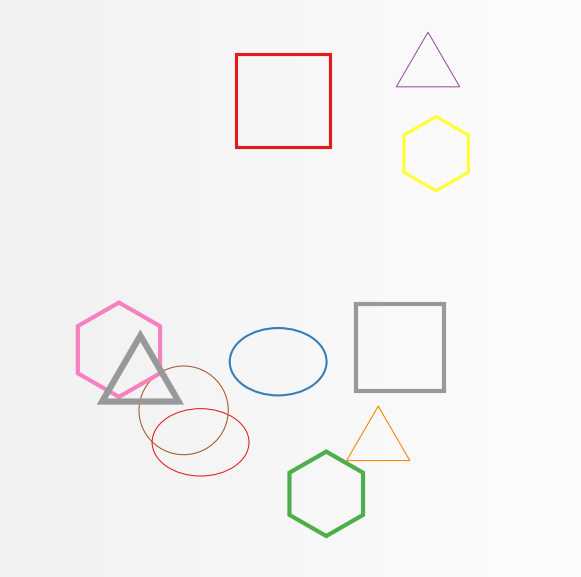[{"shape": "square", "thickness": 1.5, "radius": 0.4, "center": [0.487, 0.824]}, {"shape": "oval", "thickness": 0.5, "radius": 0.42, "center": [0.345, 0.233]}, {"shape": "oval", "thickness": 1, "radius": 0.42, "center": [0.479, 0.373]}, {"shape": "hexagon", "thickness": 2, "radius": 0.37, "center": [0.561, 0.144]}, {"shape": "triangle", "thickness": 0.5, "radius": 0.32, "center": [0.736, 0.88]}, {"shape": "triangle", "thickness": 0.5, "radius": 0.31, "center": [0.651, 0.233]}, {"shape": "hexagon", "thickness": 1.5, "radius": 0.32, "center": [0.75, 0.733]}, {"shape": "circle", "thickness": 0.5, "radius": 0.38, "center": [0.316, 0.289]}, {"shape": "hexagon", "thickness": 2, "radius": 0.41, "center": [0.205, 0.394]}, {"shape": "triangle", "thickness": 3, "radius": 0.38, "center": [0.241, 0.342]}, {"shape": "square", "thickness": 2, "radius": 0.38, "center": [0.688, 0.398]}]